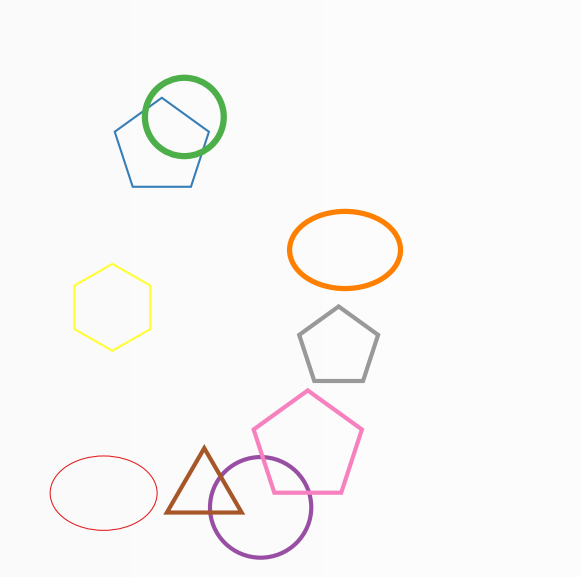[{"shape": "oval", "thickness": 0.5, "radius": 0.46, "center": [0.178, 0.145]}, {"shape": "pentagon", "thickness": 1, "radius": 0.43, "center": [0.278, 0.745]}, {"shape": "circle", "thickness": 3, "radius": 0.34, "center": [0.317, 0.797]}, {"shape": "circle", "thickness": 2, "radius": 0.44, "center": [0.448, 0.121]}, {"shape": "oval", "thickness": 2.5, "radius": 0.48, "center": [0.594, 0.566]}, {"shape": "hexagon", "thickness": 1, "radius": 0.38, "center": [0.193, 0.467]}, {"shape": "triangle", "thickness": 2, "radius": 0.37, "center": [0.351, 0.149]}, {"shape": "pentagon", "thickness": 2, "radius": 0.49, "center": [0.53, 0.225]}, {"shape": "pentagon", "thickness": 2, "radius": 0.36, "center": [0.583, 0.397]}]